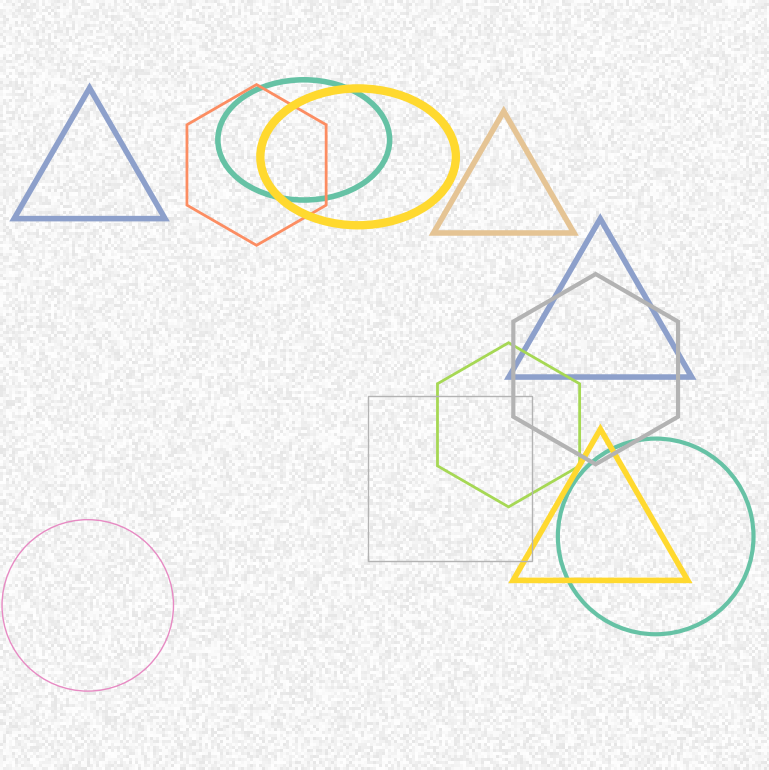[{"shape": "circle", "thickness": 1.5, "radius": 0.64, "center": [0.852, 0.303]}, {"shape": "oval", "thickness": 2, "radius": 0.56, "center": [0.394, 0.818]}, {"shape": "hexagon", "thickness": 1, "radius": 0.52, "center": [0.333, 0.786]}, {"shape": "triangle", "thickness": 2, "radius": 0.69, "center": [0.78, 0.579]}, {"shape": "triangle", "thickness": 2, "radius": 0.57, "center": [0.116, 0.773]}, {"shape": "circle", "thickness": 0.5, "radius": 0.56, "center": [0.114, 0.214]}, {"shape": "hexagon", "thickness": 1, "radius": 0.53, "center": [0.66, 0.448]}, {"shape": "oval", "thickness": 3, "radius": 0.63, "center": [0.465, 0.796]}, {"shape": "triangle", "thickness": 2, "radius": 0.65, "center": [0.78, 0.312]}, {"shape": "triangle", "thickness": 2, "radius": 0.53, "center": [0.654, 0.75]}, {"shape": "square", "thickness": 0.5, "radius": 0.53, "center": [0.584, 0.379]}, {"shape": "hexagon", "thickness": 1.5, "radius": 0.62, "center": [0.774, 0.521]}]